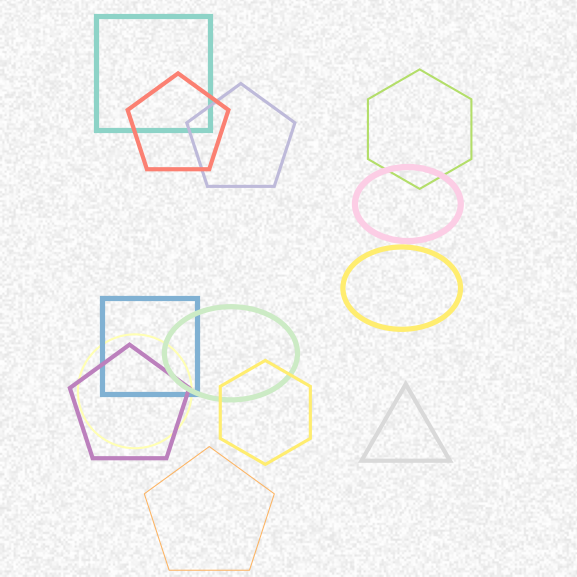[{"shape": "square", "thickness": 2.5, "radius": 0.5, "center": [0.265, 0.873]}, {"shape": "circle", "thickness": 1, "radius": 0.49, "center": [0.233, 0.322]}, {"shape": "pentagon", "thickness": 1.5, "radius": 0.49, "center": [0.417, 0.756]}, {"shape": "pentagon", "thickness": 2, "radius": 0.46, "center": [0.308, 0.78]}, {"shape": "square", "thickness": 2.5, "radius": 0.41, "center": [0.259, 0.4]}, {"shape": "pentagon", "thickness": 0.5, "radius": 0.59, "center": [0.362, 0.107]}, {"shape": "hexagon", "thickness": 1, "radius": 0.52, "center": [0.727, 0.776]}, {"shape": "oval", "thickness": 3, "radius": 0.46, "center": [0.706, 0.646]}, {"shape": "triangle", "thickness": 2, "radius": 0.44, "center": [0.703, 0.246]}, {"shape": "pentagon", "thickness": 2, "radius": 0.54, "center": [0.224, 0.294]}, {"shape": "oval", "thickness": 2.5, "radius": 0.58, "center": [0.4, 0.387]}, {"shape": "oval", "thickness": 2.5, "radius": 0.51, "center": [0.696, 0.5]}, {"shape": "hexagon", "thickness": 1.5, "radius": 0.45, "center": [0.459, 0.285]}]